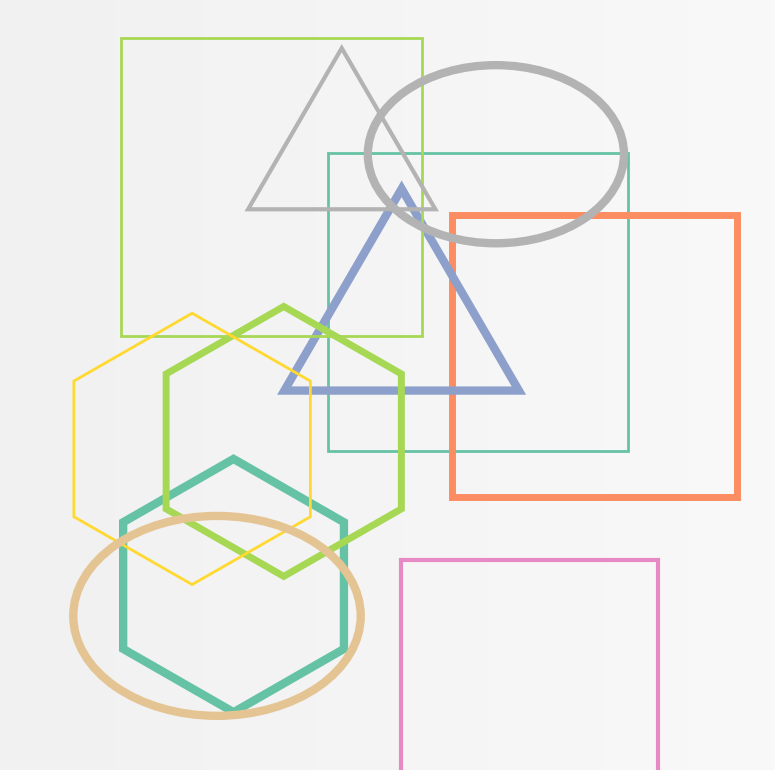[{"shape": "hexagon", "thickness": 3, "radius": 0.82, "center": [0.301, 0.24]}, {"shape": "square", "thickness": 1, "radius": 0.97, "center": [0.617, 0.608]}, {"shape": "square", "thickness": 2.5, "radius": 0.92, "center": [0.767, 0.538]}, {"shape": "triangle", "thickness": 3, "radius": 0.87, "center": [0.518, 0.58]}, {"shape": "square", "thickness": 1.5, "radius": 0.83, "center": [0.684, 0.107]}, {"shape": "hexagon", "thickness": 2.5, "radius": 0.88, "center": [0.366, 0.427]}, {"shape": "square", "thickness": 1, "radius": 0.97, "center": [0.35, 0.757]}, {"shape": "hexagon", "thickness": 1, "radius": 0.88, "center": [0.248, 0.417]}, {"shape": "oval", "thickness": 3, "radius": 0.93, "center": [0.28, 0.2]}, {"shape": "triangle", "thickness": 1.5, "radius": 0.7, "center": [0.441, 0.798]}, {"shape": "oval", "thickness": 3, "radius": 0.83, "center": [0.64, 0.8]}]